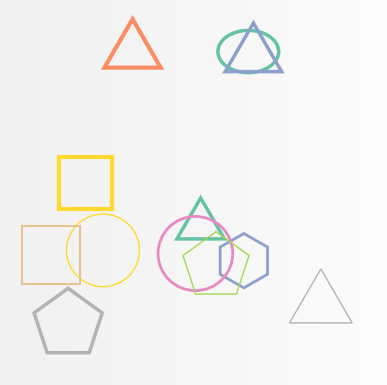[{"shape": "triangle", "thickness": 2.5, "radius": 0.35, "center": [0.518, 0.415]}, {"shape": "oval", "thickness": 2.5, "radius": 0.39, "center": [0.641, 0.866]}, {"shape": "triangle", "thickness": 3, "radius": 0.42, "center": [0.342, 0.866]}, {"shape": "triangle", "thickness": 2.5, "radius": 0.42, "center": [0.654, 0.856]}, {"shape": "hexagon", "thickness": 2, "radius": 0.35, "center": [0.629, 0.323]}, {"shape": "circle", "thickness": 2, "radius": 0.48, "center": [0.504, 0.342]}, {"shape": "pentagon", "thickness": 1, "radius": 0.45, "center": [0.557, 0.309]}, {"shape": "circle", "thickness": 1, "radius": 0.47, "center": [0.266, 0.35]}, {"shape": "square", "thickness": 3, "radius": 0.34, "center": [0.221, 0.524]}, {"shape": "square", "thickness": 1.5, "radius": 0.37, "center": [0.132, 0.338]}, {"shape": "pentagon", "thickness": 2.5, "radius": 0.46, "center": [0.176, 0.159]}, {"shape": "triangle", "thickness": 1, "radius": 0.47, "center": [0.828, 0.208]}]